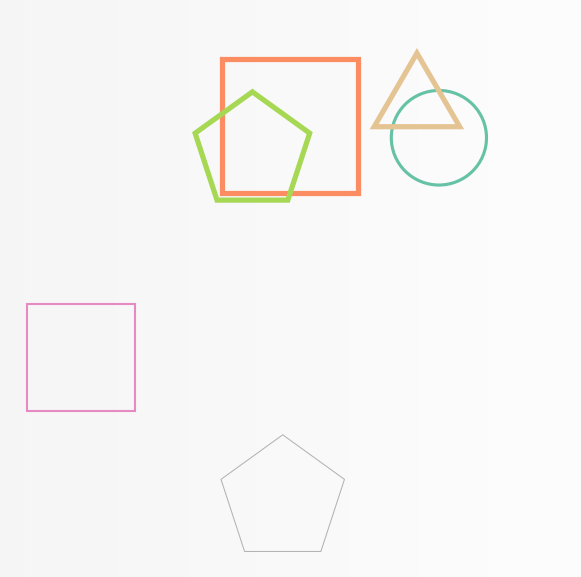[{"shape": "circle", "thickness": 1.5, "radius": 0.41, "center": [0.755, 0.761]}, {"shape": "square", "thickness": 2.5, "radius": 0.58, "center": [0.499, 0.781]}, {"shape": "square", "thickness": 1, "radius": 0.46, "center": [0.139, 0.38]}, {"shape": "pentagon", "thickness": 2.5, "radius": 0.52, "center": [0.434, 0.736]}, {"shape": "triangle", "thickness": 2.5, "radius": 0.42, "center": [0.717, 0.822]}, {"shape": "pentagon", "thickness": 0.5, "radius": 0.56, "center": [0.486, 0.135]}]